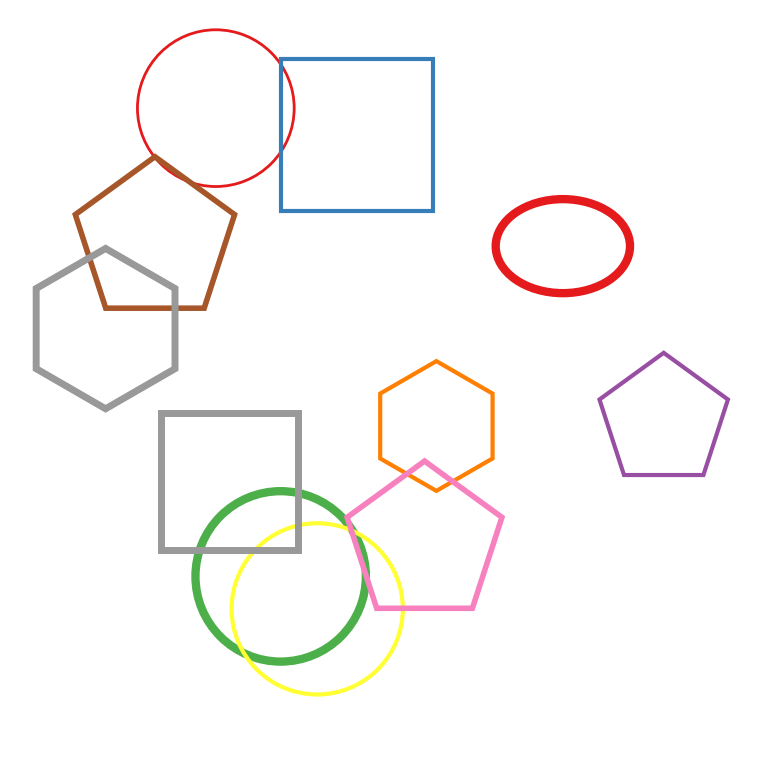[{"shape": "oval", "thickness": 3, "radius": 0.44, "center": [0.731, 0.68]}, {"shape": "circle", "thickness": 1, "radius": 0.51, "center": [0.28, 0.86]}, {"shape": "square", "thickness": 1.5, "radius": 0.5, "center": [0.464, 0.825]}, {"shape": "circle", "thickness": 3, "radius": 0.55, "center": [0.365, 0.251]}, {"shape": "pentagon", "thickness": 1.5, "radius": 0.44, "center": [0.862, 0.454]}, {"shape": "hexagon", "thickness": 1.5, "radius": 0.42, "center": [0.567, 0.447]}, {"shape": "circle", "thickness": 1.5, "radius": 0.56, "center": [0.412, 0.209]}, {"shape": "pentagon", "thickness": 2, "radius": 0.54, "center": [0.201, 0.688]}, {"shape": "pentagon", "thickness": 2, "radius": 0.53, "center": [0.551, 0.296]}, {"shape": "hexagon", "thickness": 2.5, "radius": 0.52, "center": [0.137, 0.573]}, {"shape": "square", "thickness": 2.5, "radius": 0.44, "center": [0.298, 0.374]}]